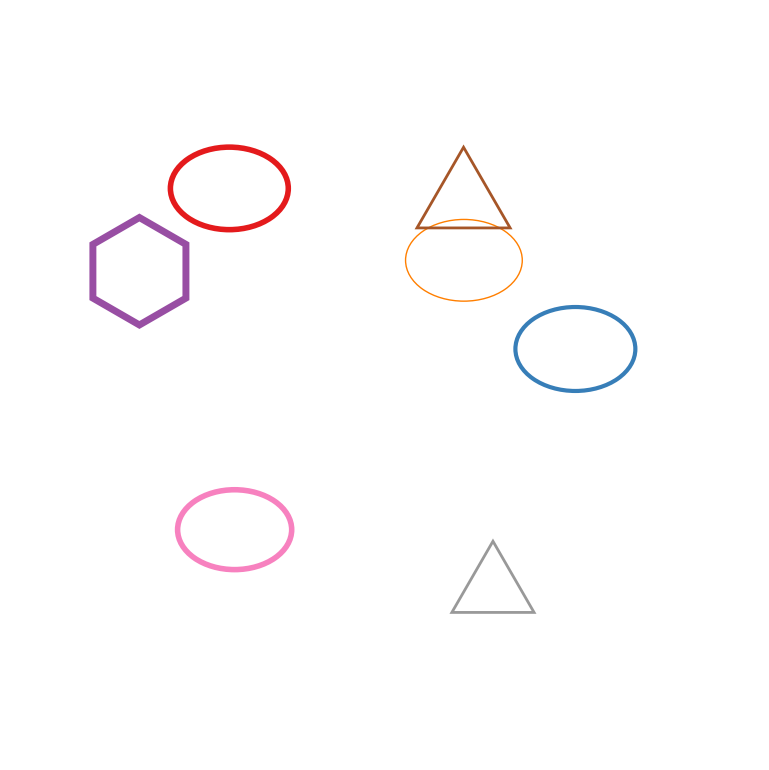[{"shape": "oval", "thickness": 2, "radius": 0.38, "center": [0.298, 0.755]}, {"shape": "oval", "thickness": 1.5, "radius": 0.39, "center": [0.747, 0.547]}, {"shape": "hexagon", "thickness": 2.5, "radius": 0.35, "center": [0.181, 0.648]}, {"shape": "oval", "thickness": 0.5, "radius": 0.38, "center": [0.602, 0.662]}, {"shape": "triangle", "thickness": 1, "radius": 0.35, "center": [0.602, 0.739]}, {"shape": "oval", "thickness": 2, "radius": 0.37, "center": [0.305, 0.312]}, {"shape": "triangle", "thickness": 1, "radius": 0.31, "center": [0.64, 0.235]}]